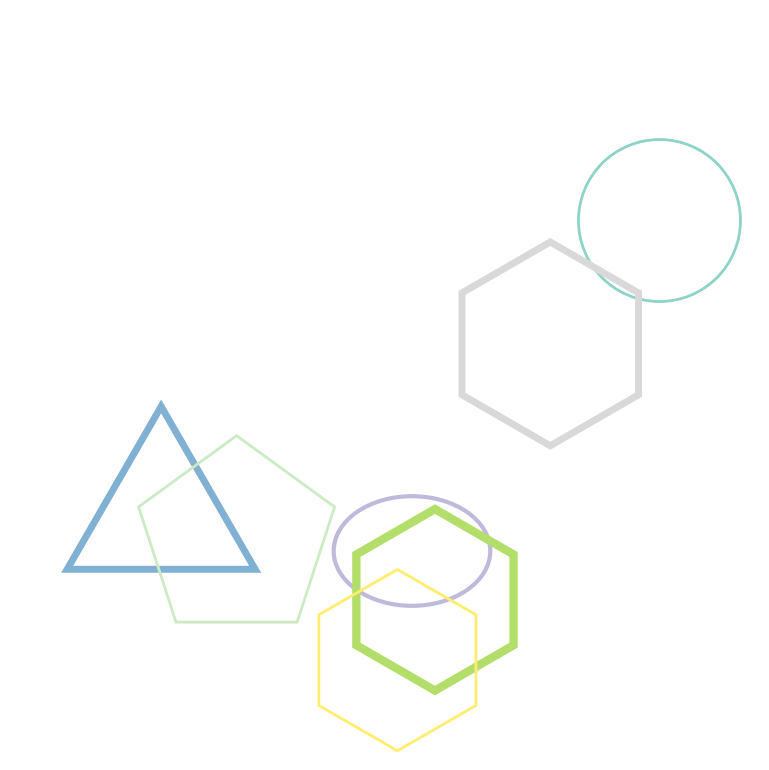[{"shape": "circle", "thickness": 1, "radius": 0.53, "center": [0.856, 0.714]}, {"shape": "oval", "thickness": 1.5, "radius": 0.51, "center": [0.535, 0.284]}, {"shape": "triangle", "thickness": 2.5, "radius": 0.7, "center": [0.209, 0.331]}, {"shape": "hexagon", "thickness": 3, "radius": 0.59, "center": [0.565, 0.221]}, {"shape": "hexagon", "thickness": 2.5, "radius": 0.66, "center": [0.715, 0.553]}, {"shape": "pentagon", "thickness": 1, "radius": 0.67, "center": [0.307, 0.3]}, {"shape": "hexagon", "thickness": 1, "radius": 0.59, "center": [0.516, 0.143]}]